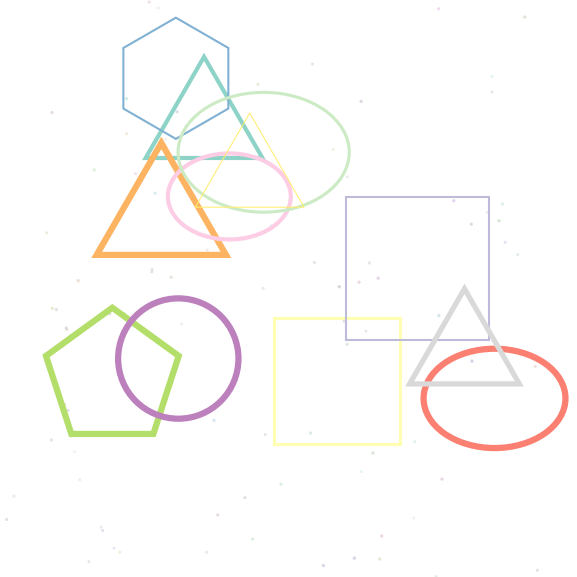[{"shape": "triangle", "thickness": 2, "radius": 0.58, "center": [0.353, 0.784]}, {"shape": "square", "thickness": 1.5, "radius": 0.55, "center": [0.584, 0.34]}, {"shape": "square", "thickness": 1, "radius": 0.62, "center": [0.723, 0.534]}, {"shape": "oval", "thickness": 3, "radius": 0.61, "center": [0.856, 0.309]}, {"shape": "hexagon", "thickness": 1, "radius": 0.52, "center": [0.305, 0.864]}, {"shape": "triangle", "thickness": 3, "radius": 0.65, "center": [0.279, 0.622]}, {"shape": "pentagon", "thickness": 3, "radius": 0.6, "center": [0.195, 0.345]}, {"shape": "oval", "thickness": 2, "radius": 0.53, "center": [0.397, 0.659]}, {"shape": "triangle", "thickness": 2.5, "radius": 0.55, "center": [0.804, 0.389]}, {"shape": "circle", "thickness": 3, "radius": 0.52, "center": [0.309, 0.378]}, {"shape": "oval", "thickness": 1.5, "radius": 0.74, "center": [0.457, 0.735]}, {"shape": "triangle", "thickness": 0.5, "radius": 0.54, "center": [0.432, 0.695]}]